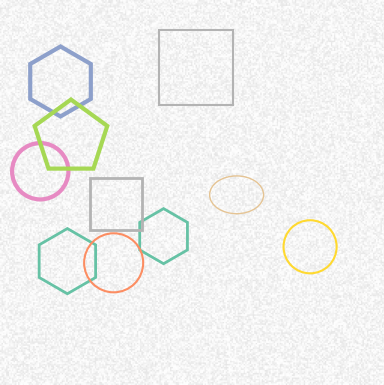[{"shape": "hexagon", "thickness": 2, "radius": 0.36, "center": [0.425, 0.387]}, {"shape": "hexagon", "thickness": 2, "radius": 0.42, "center": [0.175, 0.322]}, {"shape": "circle", "thickness": 1.5, "radius": 0.38, "center": [0.295, 0.317]}, {"shape": "hexagon", "thickness": 3, "radius": 0.45, "center": [0.157, 0.788]}, {"shape": "circle", "thickness": 3, "radius": 0.37, "center": [0.105, 0.555]}, {"shape": "pentagon", "thickness": 3, "radius": 0.5, "center": [0.184, 0.642]}, {"shape": "circle", "thickness": 1.5, "radius": 0.34, "center": [0.805, 0.359]}, {"shape": "oval", "thickness": 1, "radius": 0.35, "center": [0.615, 0.494]}, {"shape": "square", "thickness": 1.5, "radius": 0.48, "center": [0.509, 0.825]}, {"shape": "square", "thickness": 2, "radius": 0.34, "center": [0.302, 0.471]}]